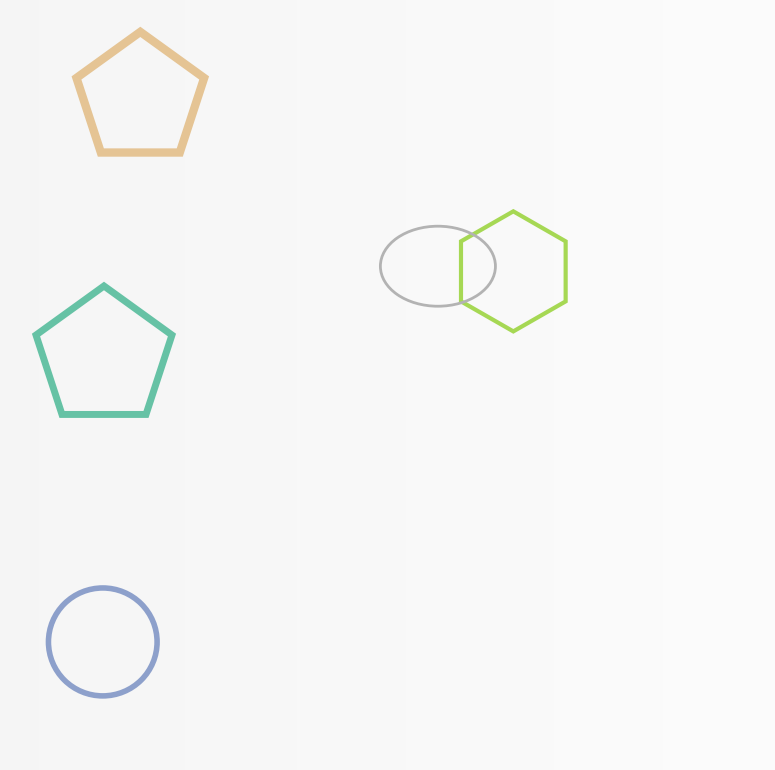[{"shape": "pentagon", "thickness": 2.5, "radius": 0.46, "center": [0.134, 0.536]}, {"shape": "circle", "thickness": 2, "radius": 0.35, "center": [0.133, 0.166]}, {"shape": "hexagon", "thickness": 1.5, "radius": 0.39, "center": [0.662, 0.648]}, {"shape": "pentagon", "thickness": 3, "radius": 0.43, "center": [0.181, 0.872]}, {"shape": "oval", "thickness": 1, "radius": 0.37, "center": [0.565, 0.654]}]